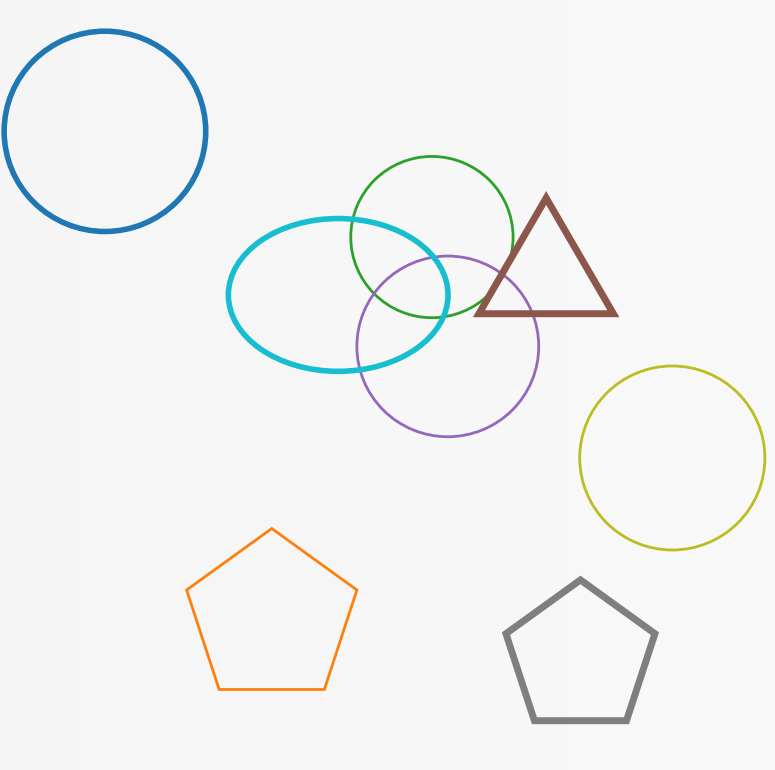[{"shape": "circle", "thickness": 2, "radius": 0.65, "center": [0.135, 0.829]}, {"shape": "pentagon", "thickness": 1, "radius": 0.58, "center": [0.351, 0.198]}, {"shape": "circle", "thickness": 1, "radius": 0.52, "center": [0.557, 0.692]}, {"shape": "circle", "thickness": 1, "radius": 0.59, "center": [0.578, 0.55]}, {"shape": "triangle", "thickness": 2.5, "radius": 0.5, "center": [0.705, 0.643]}, {"shape": "pentagon", "thickness": 2.5, "radius": 0.51, "center": [0.749, 0.146]}, {"shape": "circle", "thickness": 1, "radius": 0.6, "center": [0.867, 0.405]}, {"shape": "oval", "thickness": 2, "radius": 0.71, "center": [0.436, 0.617]}]